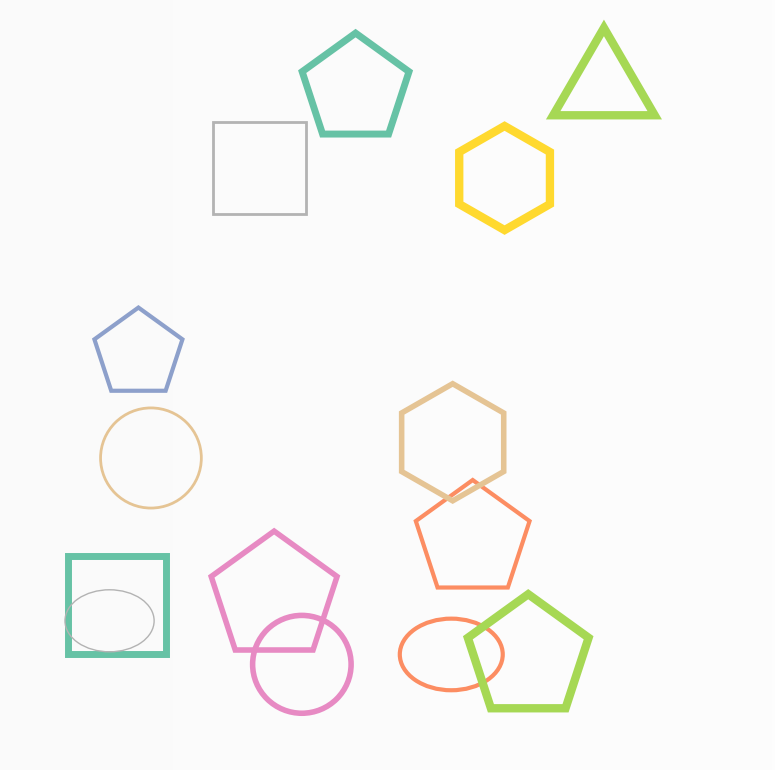[{"shape": "pentagon", "thickness": 2.5, "radius": 0.36, "center": [0.459, 0.885]}, {"shape": "square", "thickness": 2.5, "radius": 0.32, "center": [0.151, 0.214]}, {"shape": "pentagon", "thickness": 1.5, "radius": 0.39, "center": [0.61, 0.299]}, {"shape": "oval", "thickness": 1.5, "radius": 0.33, "center": [0.582, 0.15]}, {"shape": "pentagon", "thickness": 1.5, "radius": 0.3, "center": [0.179, 0.541]}, {"shape": "pentagon", "thickness": 2, "radius": 0.43, "center": [0.354, 0.225]}, {"shape": "circle", "thickness": 2, "radius": 0.32, "center": [0.389, 0.137]}, {"shape": "pentagon", "thickness": 3, "radius": 0.41, "center": [0.682, 0.146]}, {"shape": "triangle", "thickness": 3, "radius": 0.38, "center": [0.779, 0.888]}, {"shape": "hexagon", "thickness": 3, "radius": 0.34, "center": [0.651, 0.769]}, {"shape": "hexagon", "thickness": 2, "radius": 0.38, "center": [0.584, 0.426]}, {"shape": "circle", "thickness": 1, "radius": 0.33, "center": [0.195, 0.405]}, {"shape": "square", "thickness": 1, "radius": 0.3, "center": [0.335, 0.781]}, {"shape": "oval", "thickness": 0.5, "radius": 0.29, "center": [0.141, 0.194]}]